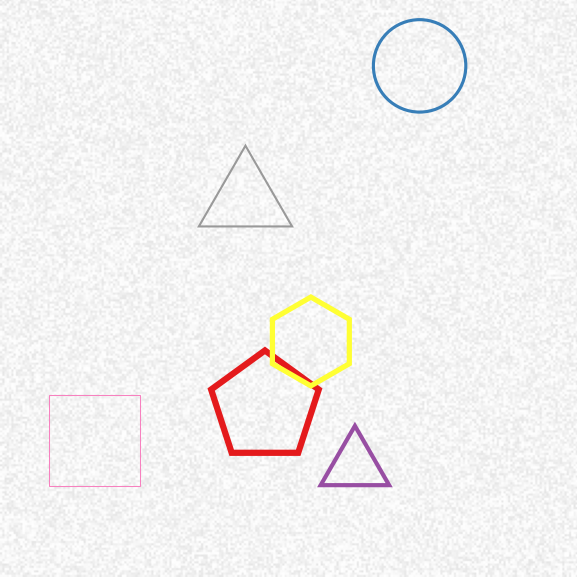[{"shape": "pentagon", "thickness": 3, "radius": 0.49, "center": [0.459, 0.294]}, {"shape": "circle", "thickness": 1.5, "radius": 0.4, "center": [0.727, 0.885]}, {"shape": "triangle", "thickness": 2, "radius": 0.34, "center": [0.615, 0.193]}, {"shape": "hexagon", "thickness": 2.5, "radius": 0.38, "center": [0.538, 0.408]}, {"shape": "square", "thickness": 0.5, "radius": 0.4, "center": [0.164, 0.237]}, {"shape": "triangle", "thickness": 1, "radius": 0.47, "center": [0.425, 0.654]}]